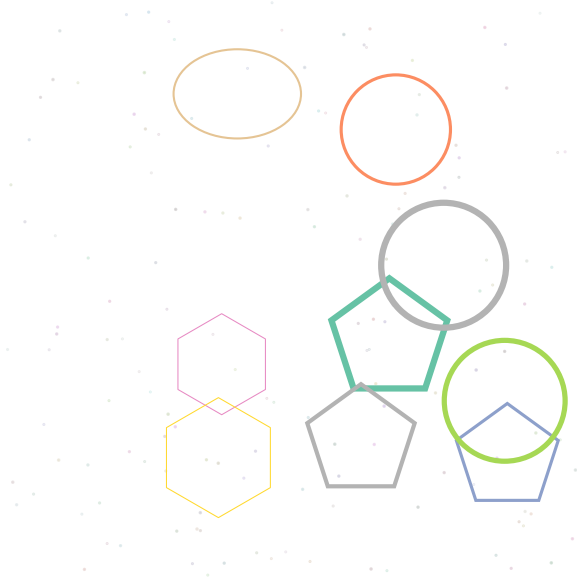[{"shape": "pentagon", "thickness": 3, "radius": 0.53, "center": [0.674, 0.412]}, {"shape": "circle", "thickness": 1.5, "radius": 0.47, "center": [0.685, 0.775]}, {"shape": "pentagon", "thickness": 1.5, "radius": 0.46, "center": [0.878, 0.208]}, {"shape": "hexagon", "thickness": 0.5, "radius": 0.44, "center": [0.384, 0.368]}, {"shape": "circle", "thickness": 2.5, "radius": 0.52, "center": [0.874, 0.305]}, {"shape": "hexagon", "thickness": 0.5, "radius": 0.52, "center": [0.378, 0.207]}, {"shape": "oval", "thickness": 1, "radius": 0.55, "center": [0.411, 0.837]}, {"shape": "circle", "thickness": 3, "radius": 0.54, "center": [0.768, 0.54]}, {"shape": "pentagon", "thickness": 2, "radius": 0.49, "center": [0.625, 0.236]}]